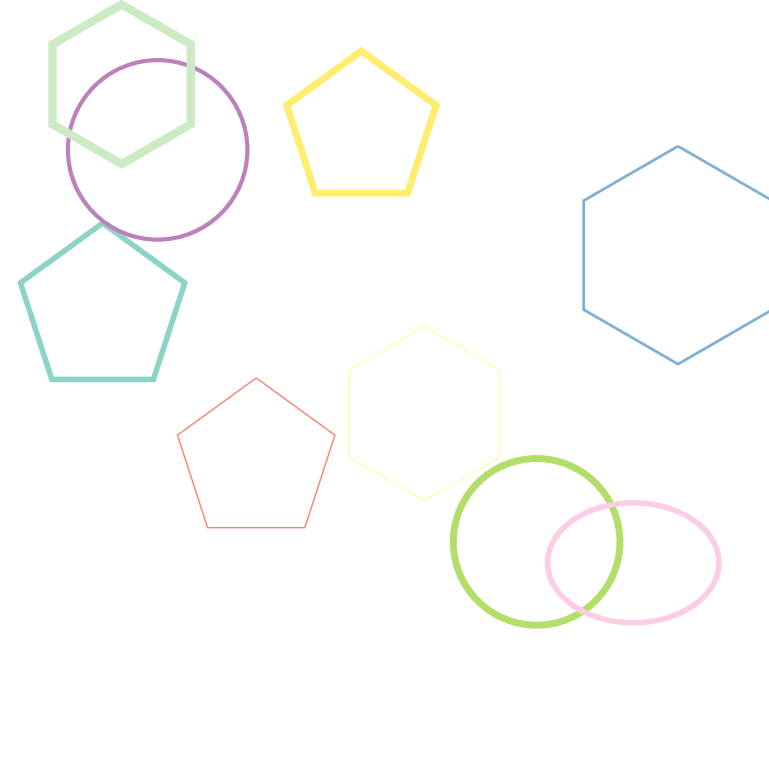[{"shape": "pentagon", "thickness": 2, "radius": 0.56, "center": [0.133, 0.598]}, {"shape": "hexagon", "thickness": 0.5, "radius": 0.56, "center": [0.551, 0.463]}, {"shape": "pentagon", "thickness": 0.5, "radius": 0.54, "center": [0.333, 0.402]}, {"shape": "hexagon", "thickness": 1, "radius": 0.71, "center": [0.881, 0.669]}, {"shape": "circle", "thickness": 2.5, "radius": 0.54, "center": [0.697, 0.296]}, {"shape": "oval", "thickness": 2, "radius": 0.56, "center": [0.822, 0.269]}, {"shape": "circle", "thickness": 1.5, "radius": 0.58, "center": [0.205, 0.805]}, {"shape": "hexagon", "thickness": 3, "radius": 0.52, "center": [0.158, 0.891]}, {"shape": "pentagon", "thickness": 2.5, "radius": 0.51, "center": [0.469, 0.832]}]